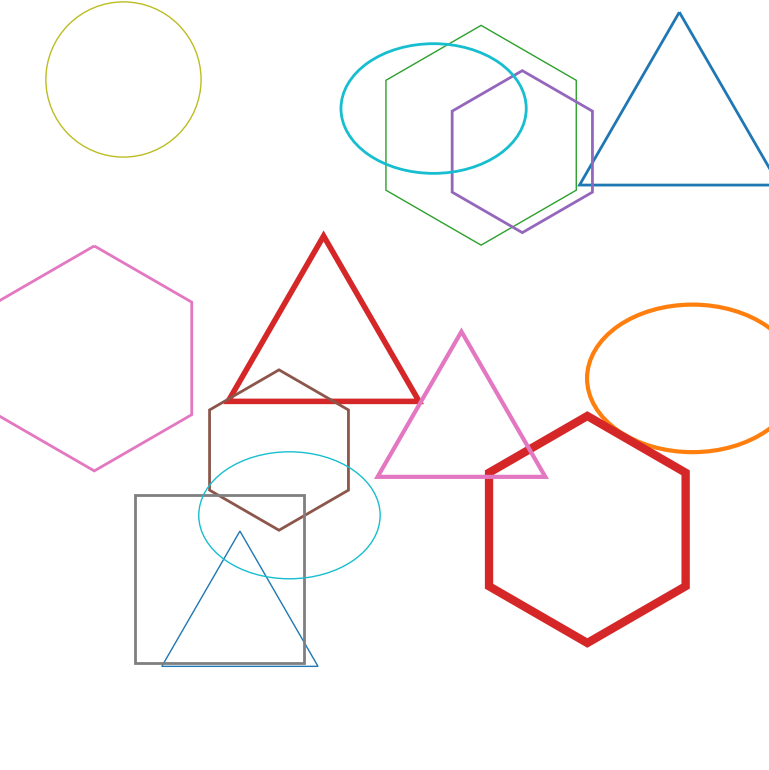[{"shape": "triangle", "thickness": 0.5, "radius": 0.59, "center": [0.312, 0.193]}, {"shape": "triangle", "thickness": 1, "radius": 0.75, "center": [0.882, 0.835]}, {"shape": "oval", "thickness": 1.5, "radius": 0.68, "center": [0.899, 0.509]}, {"shape": "hexagon", "thickness": 0.5, "radius": 0.71, "center": [0.625, 0.824]}, {"shape": "triangle", "thickness": 2, "radius": 0.72, "center": [0.42, 0.55]}, {"shape": "hexagon", "thickness": 3, "radius": 0.74, "center": [0.763, 0.312]}, {"shape": "hexagon", "thickness": 1, "radius": 0.53, "center": [0.678, 0.803]}, {"shape": "hexagon", "thickness": 1, "radius": 0.52, "center": [0.362, 0.416]}, {"shape": "hexagon", "thickness": 1, "radius": 0.73, "center": [0.122, 0.535]}, {"shape": "triangle", "thickness": 1.5, "radius": 0.63, "center": [0.599, 0.444]}, {"shape": "square", "thickness": 1, "radius": 0.55, "center": [0.285, 0.248]}, {"shape": "circle", "thickness": 0.5, "radius": 0.5, "center": [0.16, 0.897]}, {"shape": "oval", "thickness": 0.5, "radius": 0.59, "center": [0.376, 0.331]}, {"shape": "oval", "thickness": 1, "radius": 0.6, "center": [0.563, 0.859]}]